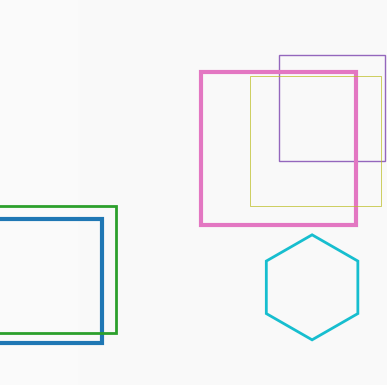[{"shape": "square", "thickness": 3, "radius": 0.81, "center": [0.101, 0.271]}, {"shape": "square", "thickness": 2, "radius": 0.83, "center": [0.134, 0.3]}, {"shape": "square", "thickness": 1, "radius": 0.69, "center": [0.857, 0.72]}, {"shape": "square", "thickness": 3, "radius": 1.0, "center": [0.718, 0.614]}, {"shape": "square", "thickness": 0.5, "radius": 0.84, "center": [0.814, 0.634]}, {"shape": "hexagon", "thickness": 2, "radius": 0.68, "center": [0.805, 0.254]}]